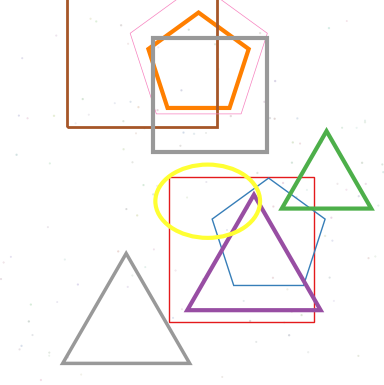[{"shape": "square", "thickness": 1, "radius": 0.94, "center": [0.627, 0.352]}, {"shape": "pentagon", "thickness": 1, "radius": 0.77, "center": [0.698, 0.383]}, {"shape": "triangle", "thickness": 3, "radius": 0.67, "center": [0.848, 0.525]}, {"shape": "triangle", "thickness": 3, "radius": 1.0, "center": [0.66, 0.294]}, {"shape": "pentagon", "thickness": 3, "radius": 0.68, "center": [0.516, 0.83]}, {"shape": "oval", "thickness": 3, "radius": 0.68, "center": [0.539, 0.477]}, {"shape": "square", "thickness": 2, "radius": 0.97, "center": [0.368, 0.864]}, {"shape": "pentagon", "thickness": 0.5, "radius": 0.94, "center": [0.516, 0.856]}, {"shape": "square", "thickness": 3, "radius": 0.74, "center": [0.546, 0.753]}, {"shape": "triangle", "thickness": 2.5, "radius": 0.95, "center": [0.328, 0.151]}]